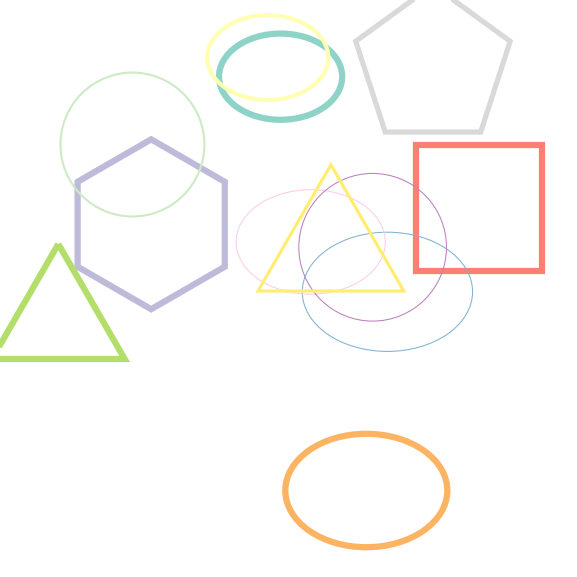[{"shape": "oval", "thickness": 3, "radius": 0.53, "center": [0.486, 0.866]}, {"shape": "oval", "thickness": 2, "radius": 0.52, "center": [0.464, 0.9]}, {"shape": "hexagon", "thickness": 3, "radius": 0.74, "center": [0.262, 0.611]}, {"shape": "square", "thickness": 3, "radius": 0.55, "center": [0.83, 0.64]}, {"shape": "oval", "thickness": 0.5, "radius": 0.74, "center": [0.671, 0.494]}, {"shape": "oval", "thickness": 3, "radius": 0.7, "center": [0.634, 0.15]}, {"shape": "triangle", "thickness": 3, "radius": 0.66, "center": [0.101, 0.444]}, {"shape": "oval", "thickness": 0.5, "radius": 0.65, "center": [0.538, 0.58]}, {"shape": "pentagon", "thickness": 2.5, "radius": 0.7, "center": [0.75, 0.884]}, {"shape": "circle", "thickness": 0.5, "radius": 0.64, "center": [0.645, 0.571]}, {"shape": "circle", "thickness": 1, "radius": 0.62, "center": [0.229, 0.749]}, {"shape": "triangle", "thickness": 1.5, "radius": 0.73, "center": [0.573, 0.568]}]